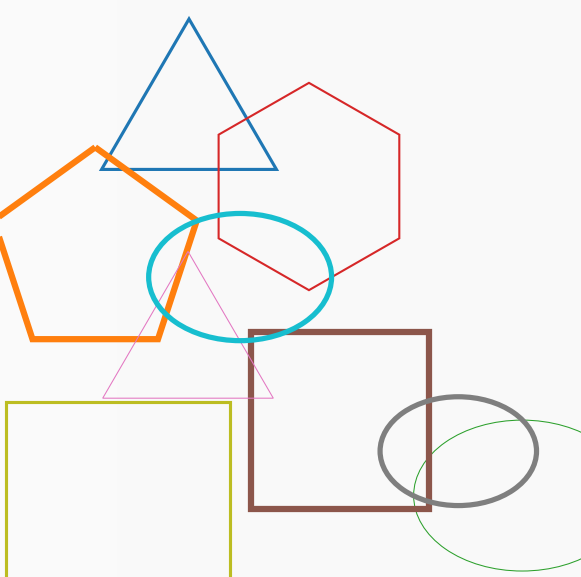[{"shape": "triangle", "thickness": 1.5, "radius": 0.87, "center": [0.325, 0.793]}, {"shape": "pentagon", "thickness": 3, "radius": 0.92, "center": [0.164, 0.56]}, {"shape": "oval", "thickness": 0.5, "radius": 0.93, "center": [0.898, 0.141]}, {"shape": "hexagon", "thickness": 1, "radius": 0.9, "center": [0.532, 0.676]}, {"shape": "square", "thickness": 3, "radius": 0.77, "center": [0.586, 0.271]}, {"shape": "triangle", "thickness": 0.5, "radius": 0.85, "center": [0.323, 0.394]}, {"shape": "oval", "thickness": 2.5, "radius": 0.67, "center": [0.788, 0.218]}, {"shape": "square", "thickness": 1.5, "radius": 0.96, "center": [0.203, 0.111]}, {"shape": "oval", "thickness": 2.5, "radius": 0.79, "center": [0.413, 0.519]}]